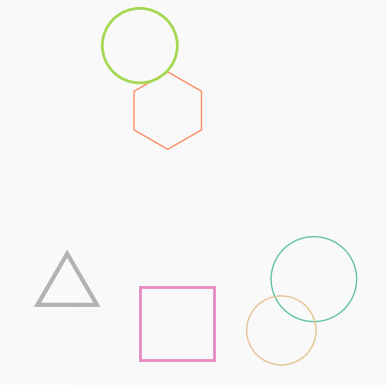[{"shape": "circle", "thickness": 1, "radius": 0.55, "center": [0.81, 0.275]}, {"shape": "hexagon", "thickness": 1, "radius": 0.5, "center": [0.433, 0.713]}, {"shape": "square", "thickness": 2, "radius": 0.47, "center": [0.456, 0.159]}, {"shape": "circle", "thickness": 2, "radius": 0.48, "center": [0.361, 0.881]}, {"shape": "circle", "thickness": 1, "radius": 0.45, "center": [0.726, 0.142]}, {"shape": "triangle", "thickness": 3, "radius": 0.44, "center": [0.173, 0.253]}]